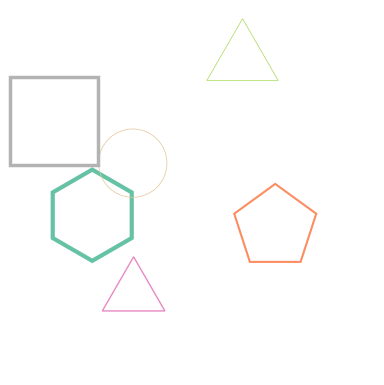[{"shape": "hexagon", "thickness": 3, "radius": 0.59, "center": [0.24, 0.441]}, {"shape": "pentagon", "thickness": 1.5, "radius": 0.56, "center": [0.715, 0.41]}, {"shape": "triangle", "thickness": 1, "radius": 0.47, "center": [0.347, 0.239]}, {"shape": "triangle", "thickness": 0.5, "radius": 0.54, "center": [0.63, 0.844]}, {"shape": "circle", "thickness": 0.5, "radius": 0.44, "center": [0.345, 0.576]}, {"shape": "square", "thickness": 2.5, "radius": 0.57, "center": [0.14, 0.686]}]